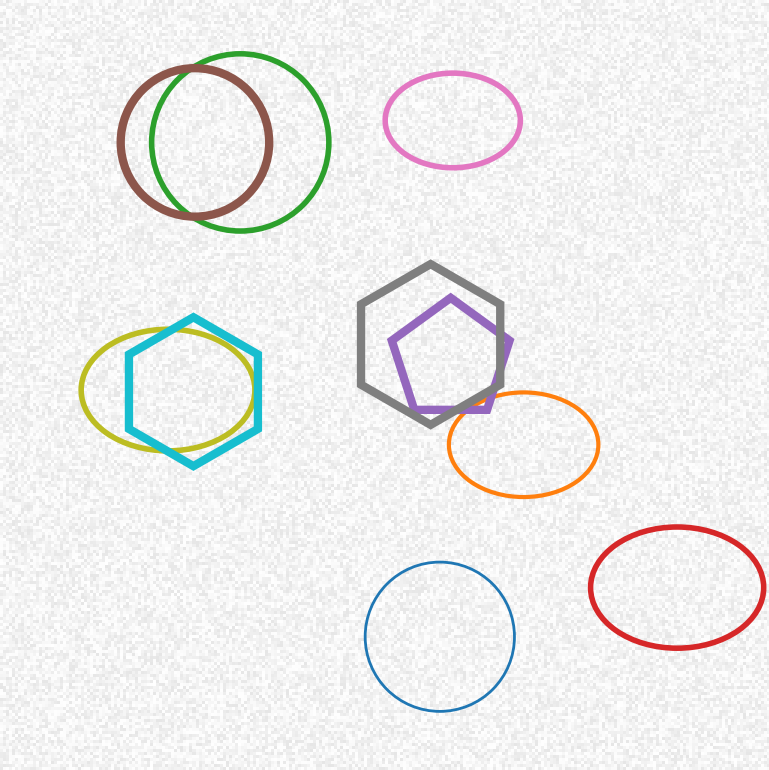[{"shape": "circle", "thickness": 1, "radius": 0.48, "center": [0.571, 0.173]}, {"shape": "oval", "thickness": 1.5, "radius": 0.49, "center": [0.68, 0.422]}, {"shape": "circle", "thickness": 2, "radius": 0.58, "center": [0.312, 0.815]}, {"shape": "oval", "thickness": 2, "radius": 0.56, "center": [0.879, 0.237]}, {"shape": "pentagon", "thickness": 3, "radius": 0.4, "center": [0.585, 0.533]}, {"shape": "circle", "thickness": 3, "radius": 0.48, "center": [0.253, 0.815]}, {"shape": "oval", "thickness": 2, "radius": 0.44, "center": [0.588, 0.844]}, {"shape": "hexagon", "thickness": 3, "radius": 0.52, "center": [0.559, 0.553]}, {"shape": "oval", "thickness": 2, "radius": 0.56, "center": [0.218, 0.493]}, {"shape": "hexagon", "thickness": 3, "radius": 0.48, "center": [0.251, 0.491]}]